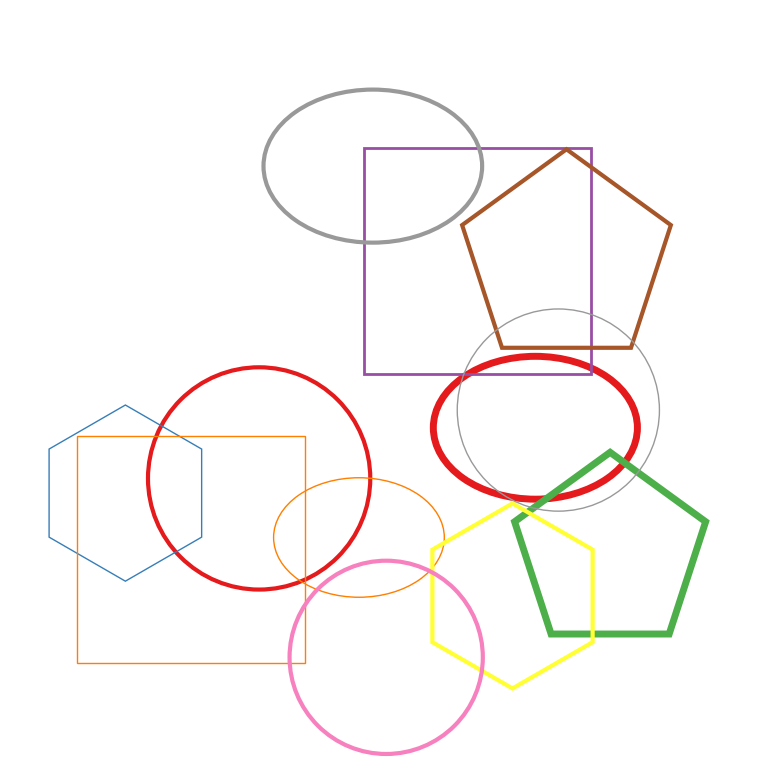[{"shape": "circle", "thickness": 1.5, "radius": 0.72, "center": [0.337, 0.379]}, {"shape": "oval", "thickness": 2.5, "radius": 0.66, "center": [0.695, 0.444]}, {"shape": "hexagon", "thickness": 0.5, "radius": 0.57, "center": [0.163, 0.36]}, {"shape": "pentagon", "thickness": 2.5, "radius": 0.65, "center": [0.792, 0.282]}, {"shape": "square", "thickness": 1, "radius": 0.74, "center": [0.62, 0.661]}, {"shape": "square", "thickness": 0.5, "radius": 0.74, "center": [0.248, 0.287]}, {"shape": "oval", "thickness": 0.5, "radius": 0.55, "center": [0.466, 0.302]}, {"shape": "hexagon", "thickness": 1.5, "radius": 0.6, "center": [0.666, 0.226]}, {"shape": "pentagon", "thickness": 1.5, "radius": 0.71, "center": [0.736, 0.664]}, {"shape": "circle", "thickness": 1.5, "radius": 0.63, "center": [0.502, 0.146]}, {"shape": "oval", "thickness": 1.5, "radius": 0.71, "center": [0.484, 0.784]}, {"shape": "circle", "thickness": 0.5, "radius": 0.66, "center": [0.725, 0.467]}]